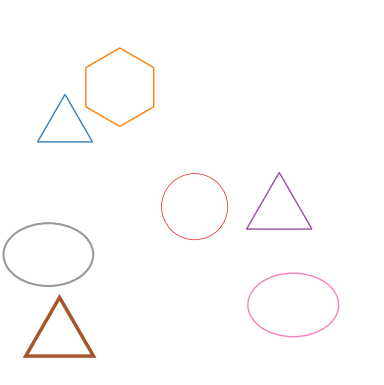[{"shape": "circle", "thickness": 0.5, "radius": 0.43, "center": [0.506, 0.463]}, {"shape": "triangle", "thickness": 1, "radius": 0.41, "center": [0.169, 0.673]}, {"shape": "triangle", "thickness": 1, "radius": 0.49, "center": [0.725, 0.454]}, {"shape": "hexagon", "thickness": 1, "radius": 0.51, "center": [0.311, 0.774]}, {"shape": "triangle", "thickness": 2.5, "radius": 0.51, "center": [0.155, 0.126]}, {"shape": "oval", "thickness": 1, "radius": 0.59, "center": [0.762, 0.208]}, {"shape": "oval", "thickness": 1.5, "radius": 0.58, "center": [0.126, 0.339]}]